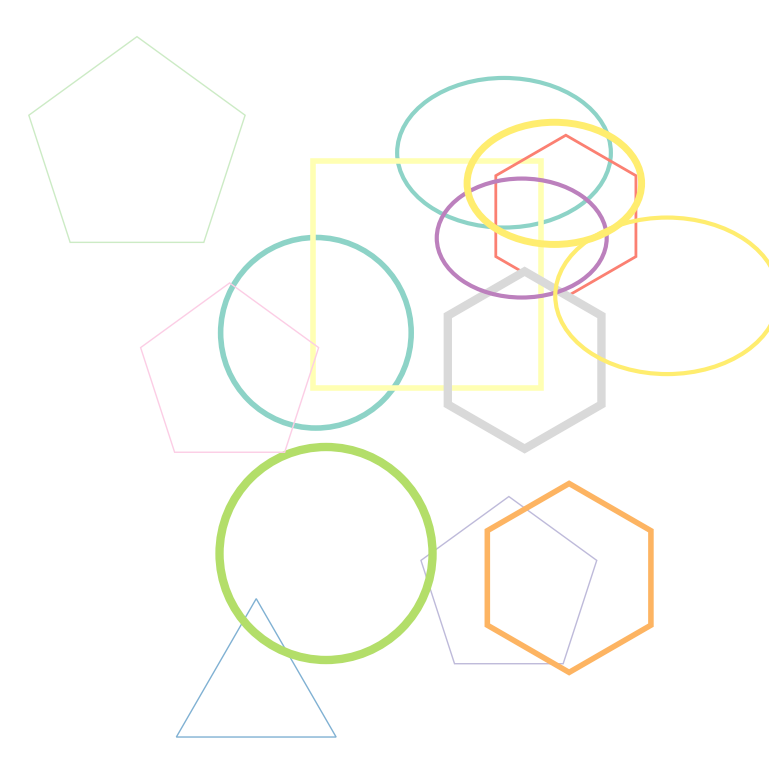[{"shape": "circle", "thickness": 2, "radius": 0.62, "center": [0.41, 0.568]}, {"shape": "oval", "thickness": 1.5, "radius": 0.69, "center": [0.655, 0.802]}, {"shape": "square", "thickness": 2, "radius": 0.74, "center": [0.554, 0.643]}, {"shape": "pentagon", "thickness": 0.5, "radius": 0.6, "center": [0.661, 0.235]}, {"shape": "hexagon", "thickness": 1, "radius": 0.53, "center": [0.735, 0.719]}, {"shape": "triangle", "thickness": 0.5, "radius": 0.6, "center": [0.333, 0.103]}, {"shape": "hexagon", "thickness": 2, "radius": 0.61, "center": [0.739, 0.249]}, {"shape": "circle", "thickness": 3, "radius": 0.69, "center": [0.423, 0.281]}, {"shape": "pentagon", "thickness": 0.5, "radius": 0.61, "center": [0.298, 0.511]}, {"shape": "hexagon", "thickness": 3, "radius": 0.58, "center": [0.681, 0.532]}, {"shape": "oval", "thickness": 1.5, "radius": 0.55, "center": [0.678, 0.691]}, {"shape": "pentagon", "thickness": 0.5, "radius": 0.74, "center": [0.178, 0.805]}, {"shape": "oval", "thickness": 1.5, "radius": 0.73, "center": [0.866, 0.616]}, {"shape": "oval", "thickness": 2.5, "radius": 0.57, "center": [0.72, 0.762]}]